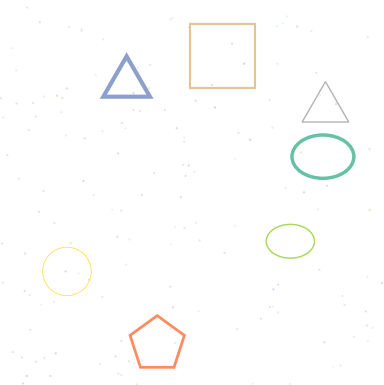[{"shape": "oval", "thickness": 2.5, "radius": 0.4, "center": [0.839, 0.593]}, {"shape": "pentagon", "thickness": 2, "radius": 0.37, "center": [0.408, 0.106]}, {"shape": "triangle", "thickness": 3, "radius": 0.35, "center": [0.329, 0.784]}, {"shape": "oval", "thickness": 1, "radius": 0.31, "center": [0.754, 0.373]}, {"shape": "circle", "thickness": 0.5, "radius": 0.32, "center": [0.174, 0.295]}, {"shape": "square", "thickness": 1.5, "radius": 0.42, "center": [0.578, 0.854]}, {"shape": "triangle", "thickness": 1, "radius": 0.35, "center": [0.845, 0.718]}]